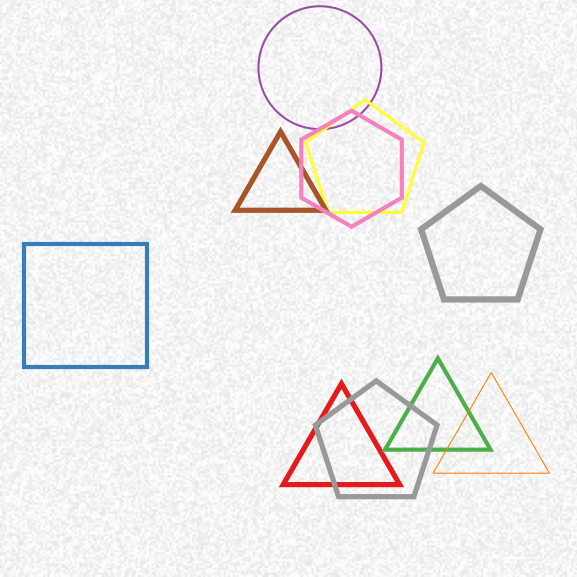[{"shape": "triangle", "thickness": 2.5, "radius": 0.58, "center": [0.591, 0.218]}, {"shape": "square", "thickness": 2, "radius": 0.53, "center": [0.148, 0.47]}, {"shape": "triangle", "thickness": 2, "radius": 0.53, "center": [0.758, 0.273]}, {"shape": "circle", "thickness": 1, "radius": 0.53, "center": [0.554, 0.882]}, {"shape": "triangle", "thickness": 0.5, "radius": 0.58, "center": [0.851, 0.238]}, {"shape": "pentagon", "thickness": 1.5, "radius": 0.54, "center": [0.632, 0.719]}, {"shape": "triangle", "thickness": 2.5, "radius": 0.45, "center": [0.486, 0.68]}, {"shape": "hexagon", "thickness": 2, "radius": 0.5, "center": [0.609, 0.707]}, {"shape": "pentagon", "thickness": 2.5, "radius": 0.55, "center": [0.651, 0.229]}, {"shape": "pentagon", "thickness": 3, "radius": 0.54, "center": [0.833, 0.569]}]